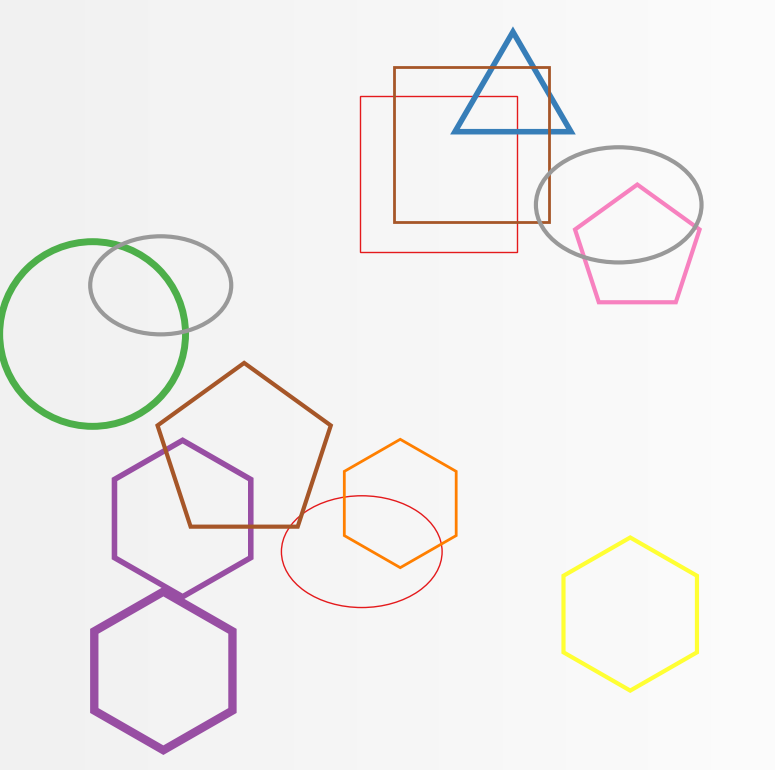[{"shape": "square", "thickness": 0.5, "radius": 0.51, "center": [0.565, 0.774]}, {"shape": "oval", "thickness": 0.5, "radius": 0.52, "center": [0.467, 0.284]}, {"shape": "triangle", "thickness": 2, "radius": 0.43, "center": [0.662, 0.872]}, {"shape": "circle", "thickness": 2.5, "radius": 0.6, "center": [0.119, 0.566]}, {"shape": "hexagon", "thickness": 3, "radius": 0.51, "center": [0.211, 0.129]}, {"shape": "hexagon", "thickness": 2, "radius": 0.51, "center": [0.236, 0.327]}, {"shape": "hexagon", "thickness": 1, "radius": 0.42, "center": [0.516, 0.346]}, {"shape": "hexagon", "thickness": 1.5, "radius": 0.5, "center": [0.813, 0.203]}, {"shape": "pentagon", "thickness": 1.5, "radius": 0.59, "center": [0.315, 0.411]}, {"shape": "square", "thickness": 1, "radius": 0.5, "center": [0.608, 0.812]}, {"shape": "pentagon", "thickness": 1.5, "radius": 0.42, "center": [0.822, 0.676]}, {"shape": "oval", "thickness": 1.5, "radius": 0.45, "center": [0.207, 0.629]}, {"shape": "oval", "thickness": 1.5, "radius": 0.53, "center": [0.798, 0.734]}]